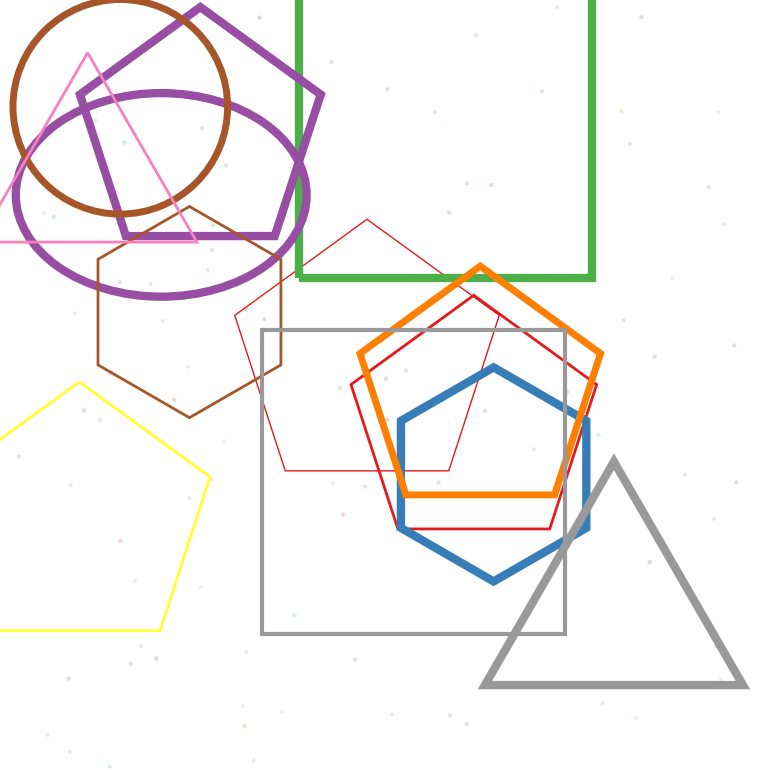[{"shape": "pentagon", "thickness": 1, "radius": 0.84, "center": [0.615, 0.449]}, {"shape": "pentagon", "thickness": 0.5, "radius": 0.9, "center": [0.477, 0.535]}, {"shape": "hexagon", "thickness": 3, "radius": 0.7, "center": [0.641, 0.384]}, {"shape": "square", "thickness": 3, "radius": 0.95, "center": [0.578, 0.828]}, {"shape": "pentagon", "thickness": 3, "radius": 0.82, "center": [0.26, 0.826]}, {"shape": "oval", "thickness": 3, "radius": 0.94, "center": [0.209, 0.747]}, {"shape": "pentagon", "thickness": 2.5, "radius": 0.82, "center": [0.624, 0.49]}, {"shape": "pentagon", "thickness": 1, "radius": 0.89, "center": [0.103, 0.325]}, {"shape": "hexagon", "thickness": 1, "radius": 0.69, "center": [0.246, 0.595]}, {"shape": "circle", "thickness": 2.5, "radius": 0.7, "center": [0.156, 0.861]}, {"shape": "triangle", "thickness": 1, "radius": 0.82, "center": [0.114, 0.768]}, {"shape": "square", "thickness": 1.5, "radius": 0.99, "center": [0.537, 0.374]}, {"shape": "triangle", "thickness": 3, "radius": 0.97, "center": [0.797, 0.207]}]